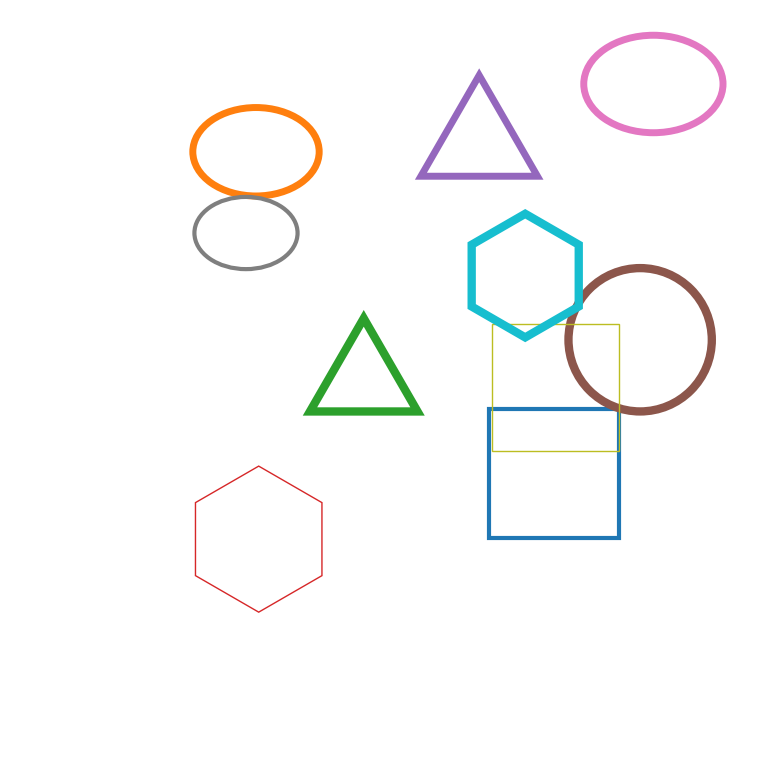[{"shape": "square", "thickness": 1.5, "radius": 0.42, "center": [0.72, 0.385]}, {"shape": "oval", "thickness": 2.5, "radius": 0.41, "center": [0.332, 0.803]}, {"shape": "triangle", "thickness": 3, "radius": 0.4, "center": [0.472, 0.506]}, {"shape": "hexagon", "thickness": 0.5, "radius": 0.47, "center": [0.336, 0.3]}, {"shape": "triangle", "thickness": 2.5, "radius": 0.44, "center": [0.622, 0.815]}, {"shape": "circle", "thickness": 3, "radius": 0.47, "center": [0.831, 0.559]}, {"shape": "oval", "thickness": 2.5, "radius": 0.45, "center": [0.849, 0.891]}, {"shape": "oval", "thickness": 1.5, "radius": 0.33, "center": [0.319, 0.697]}, {"shape": "square", "thickness": 0.5, "radius": 0.41, "center": [0.722, 0.497]}, {"shape": "hexagon", "thickness": 3, "radius": 0.4, "center": [0.682, 0.642]}]